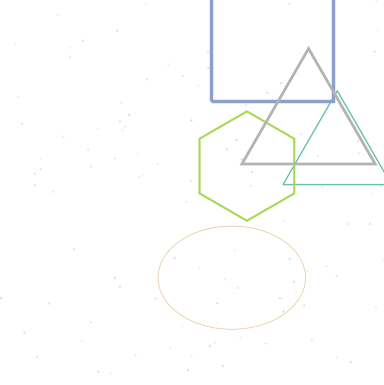[{"shape": "triangle", "thickness": 1, "radius": 0.81, "center": [0.876, 0.602]}, {"shape": "square", "thickness": 2.5, "radius": 0.79, "center": [0.706, 0.896]}, {"shape": "hexagon", "thickness": 1.5, "radius": 0.71, "center": [0.641, 0.569]}, {"shape": "oval", "thickness": 0.5, "radius": 0.96, "center": [0.602, 0.279]}, {"shape": "triangle", "thickness": 2, "radius": 1.0, "center": [0.801, 0.674]}]